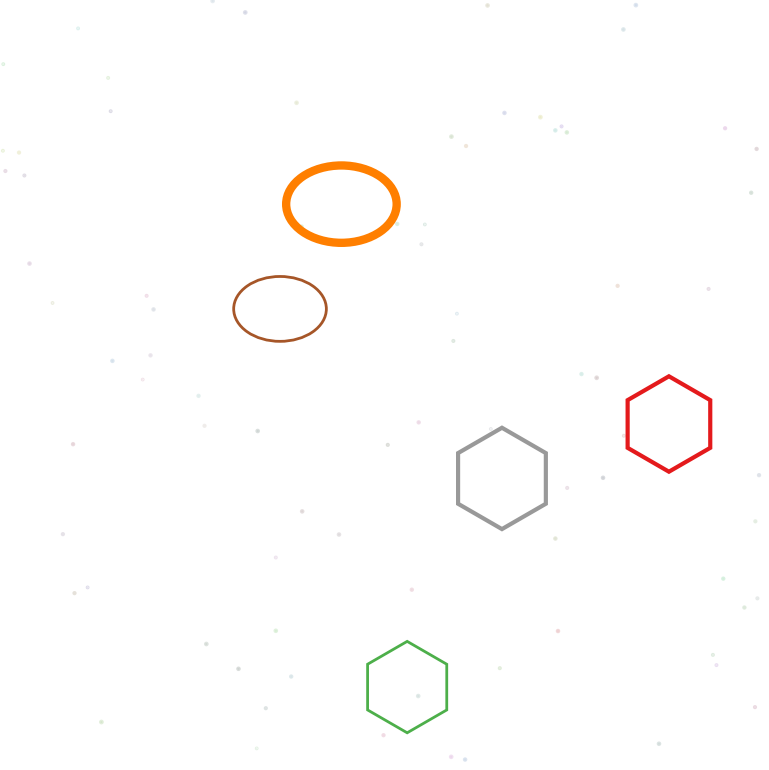[{"shape": "hexagon", "thickness": 1.5, "radius": 0.31, "center": [0.869, 0.449]}, {"shape": "hexagon", "thickness": 1, "radius": 0.3, "center": [0.529, 0.108]}, {"shape": "oval", "thickness": 3, "radius": 0.36, "center": [0.443, 0.735]}, {"shape": "oval", "thickness": 1, "radius": 0.3, "center": [0.364, 0.599]}, {"shape": "hexagon", "thickness": 1.5, "radius": 0.33, "center": [0.652, 0.379]}]